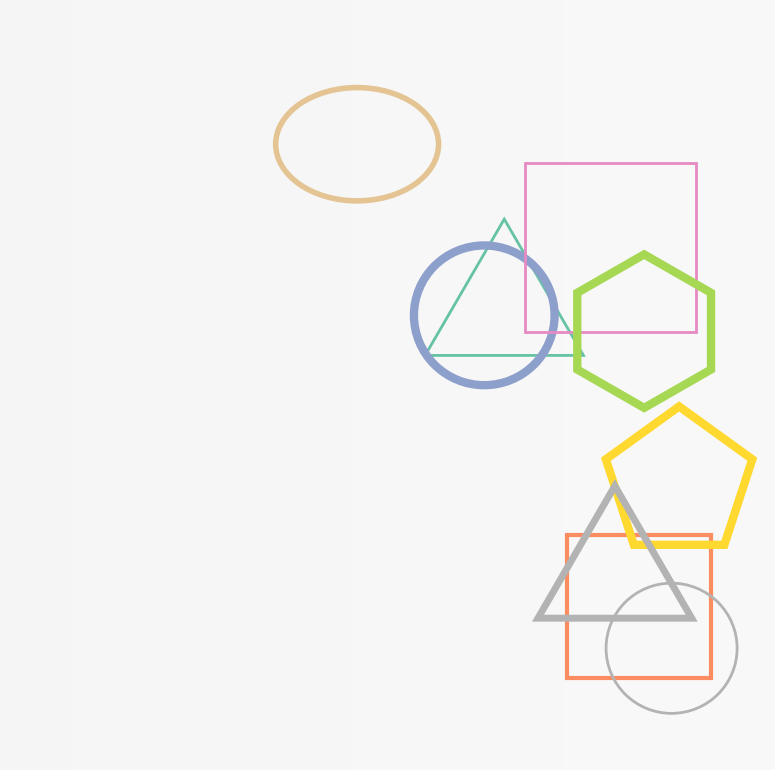[{"shape": "triangle", "thickness": 1, "radius": 0.59, "center": [0.651, 0.597]}, {"shape": "square", "thickness": 1.5, "radius": 0.46, "center": [0.824, 0.212]}, {"shape": "circle", "thickness": 3, "radius": 0.45, "center": [0.625, 0.59]}, {"shape": "square", "thickness": 1, "radius": 0.55, "center": [0.788, 0.679]}, {"shape": "hexagon", "thickness": 3, "radius": 0.5, "center": [0.831, 0.57]}, {"shape": "pentagon", "thickness": 3, "radius": 0.5, "center": [0.876, 0.373]}, {"shape": "oval", "thickness": 2, "radius": 0.53, "center": [0.461, 0.813]}, {"shape": "circle", "thickness": 1, "radius": 0.42, "center": [0.867, 0.158]}, {"shape": "triangle", "thickness": 2.5, "radius": 0.57, "center": [0.793, 0.254]}]